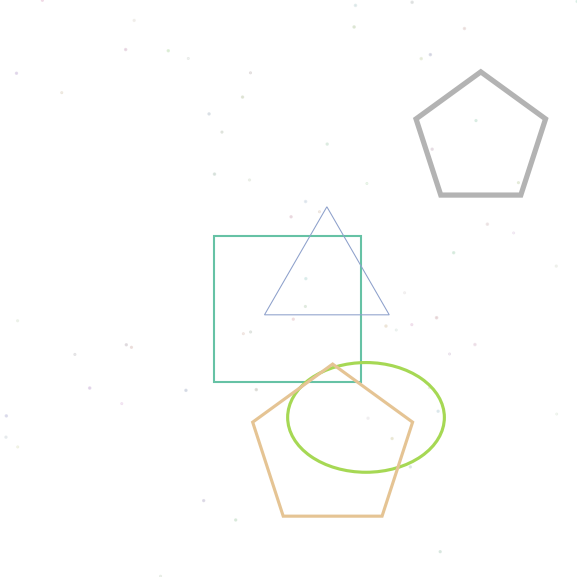[{"shape": "square", "thickness": 1, "radius": 0.63, "center": [0.497, 0.464]}, {"shape": "triangle", "thickness": 0.5, "radius": 0.62, "center": [0.566, 0.516]}, {"shape": "oval", "thickness": 1.5, "radius": 0.68, "center": [0.634, 0.276]}, {"shape": "pentagon", "thickness": 1.5, "radius": 0.73, "center": [0.576, 0.223]}, {"shape": "pentagon", "thickness": 2.5, "radius": 0.59, "center": [0.833, 0.757]}]